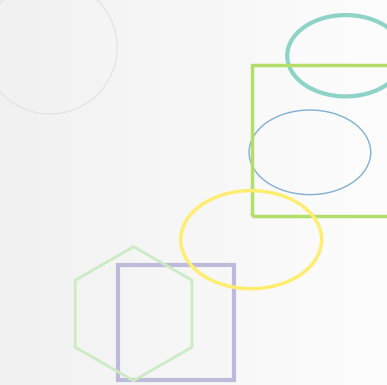[{"shape": "oval", "thickness": 3, "radius": 0.75, "center": [0.892, 0.855]}, {"shape": "square", "thickness": 3, "radius": 0.74, "center": [0.454, 0.163]}, {"shape": "oval", "thickness": 1, "radius": 0.78, "center": [0.8, 0.604]}, {"shape": "square", "thickness": 2.5, "radius": 0.98, "center": [0.847, 0.635]}, {"shape": "circle", "thickness": 0.5, "radius": 0.87, "center": [0.129, 0.877]}, {"shape": "hexagon", "thickness": 2, "radius": 0.87, "center": [0.345, 0.185]}, {"shape": "oval", "thickness": 2.5, "radius": 0.91, "center": [0.648, 0.377]}]